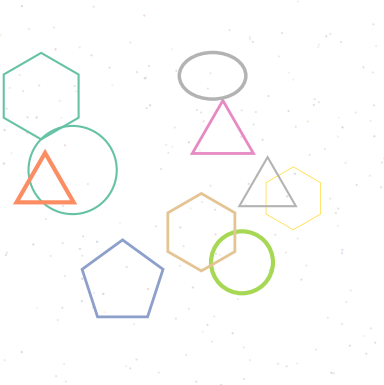[{"shape": "hexagon", "thickness": 1.5, "radius": 0.56, "center": [0.107, 0.75]}, {"shape": "circle", "thickness": 1.5, "radius": 0.57, "center": [0.189, 0.558]}, {"shape": "triangle", "thickness": 3, "radius": 0.43, "center": [0.117, 0.517]}, {"shape": "pentagon", "thickness": 2, "radius": 0.55, "center": [0.318, 0.266]}, {"shape": "triangle", "thickness": 2, "radius": 0.46, "center": [0.579, 0.647]}, {"shape": "circle", "thickness": 3, "radius": 0.4, "center": [0.629, 0.319]}, {"shape": "hexagon", "thickness": 0.5, "radius": 0.41, "center": [0.762, 0.485]}, {"shape": "hexagon", "thickness": 2, "radius": 0.5, "center": [0.523, 0.397]}, {"shape": "oval", "thickness": 2.5, "radius": 0.43, "center": [0.552, 0.803]}, {"shape": "triangle", "thickness": 1.5, "radius": 0.42, "center": [0.695, 0.507]}]